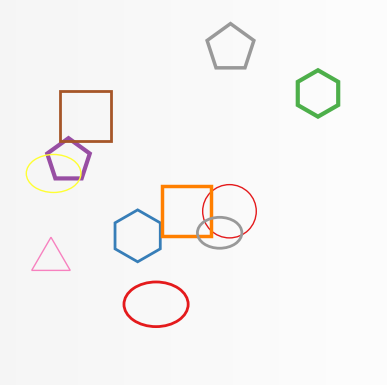[{"shape": "oval", "thickness": 2, "radius": 0.41, "center": [0.403, 0.21]}, {"shape": "circle", "thickness": 1, "radius": 0.35, "center": [0.592, 0.451]}, {"shape": "hexagon", "thickness": 2, "radius": 0.34, "center": [0.355, 0.387]}, {"shape": "hexagon", "thickness": 3, "radius": 0.3, "center": [0.821, 0.757]}, {"shape": "pentagon", "thickness": 3, "radius": 0.29, "center": [0.177, 0.583]}, {"shape": "square", "thickness": 2.5, "radius": 0.32, "center": [0.481, 0.452]}, {"shape": "oval", "thickness": 1, "radius": 0.35, "center": [0.138, 0.549]}, {"shape": "square", "thickness": 2, "radius": 0.33, "center": [0.221, 0.699]}, {"shape": "triangle", "thickness": 1, "radius": 0.29, "center": [0.132, 0.326]}, {"shape": "oval", "thickness": 2, "radius": 0.29, "center": [0.567, 0.395]}, {"shape": "pentagon", "thickness": 2.5, "radius": 0.32, "center": [0.595, 0.875]}]